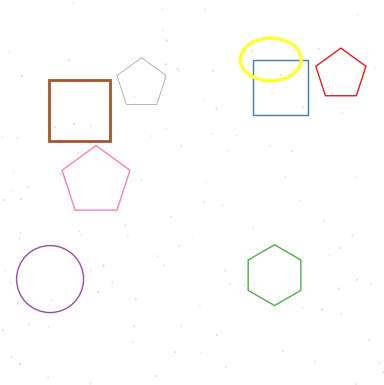[{"shape": "pentagon", "thickness": 1, "radius": 0.34, "center": [0.885, 0.807]}, {"shape": "square", "thickness": 1, "radius": 0.36, "center": [0.729, 0.773]}, {"shape": "hexagon", "thickness": 1, "radius": 0.39, "center": [0.713, 0.285]}, {"shape": "circle", "thickness": 1, "radius": 0.44, "center": [0.13, 0.275]}, {"shape": "oval", "thickness": 2.5, "radius": 0.4, "center": [0.704, 0.845]}, {"shape": "square", "thickness": 2, "radius": 0.4, "center": [0.207, 0.714]}, {"shape": "pentagon", "thickness": 1, "radius": 0.46, "center": [0.249, 0.529]}, {"shape": "pentagon", "thickness": 0.5, "radius": 0.34, "center": [0.368, 0.783]}]